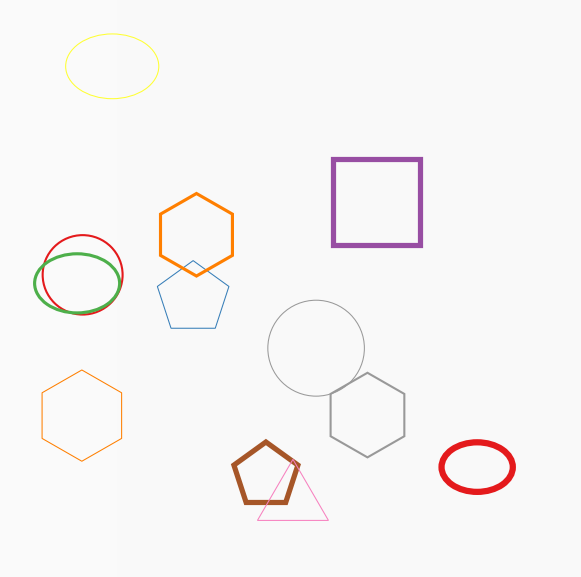[{"shape": "circle", "thickness": 1, "radius": 0.34, "center": [0.142, 0.523]}, {"shape": "oval", "thickness": 3, "radius": 0.31, "center": [0.821, 0.19]}, {"shape": "pentagon", "thickness": 0.5, "radius": 0.32, "center": [0.332, 0.483]}, {"shape": "oval", "thickness": 1.5, "radius": 0.37, "center": [0.133, 0.508]}, {"shape": "square", "thickness": 2.5, "radius": 0.37, "center": [0.648, 0.65]}, {"shape": "hexagon", "thickness": 0.5, "radius": 0.4, "center": [0.141, 0.279]}, {"shape": "hexagon", "thickness": 1.5, "radius": 0.36, "center": [0.338, 0.593]}, {"shape": "oval", "thickness": 0.5, "radius": 0.4, "center": [0.193, 0.884]}, {"shape": "pentagon", "thickness": 2.5, "radius": 0.29, "center": [0.457, 0.176]}, {"shape": "triangle", "thickness": 0.5, "radius": 0.35, "center": [0.504, 0.133]}, {"shape": "circle", "thickness": 0.5, "radius": 0.42, "center": [0.544, 0.396]}, {"shape": "hexagon", "thickness": 1, "radius": 0.37, "center": [0.632, 0.28]}]